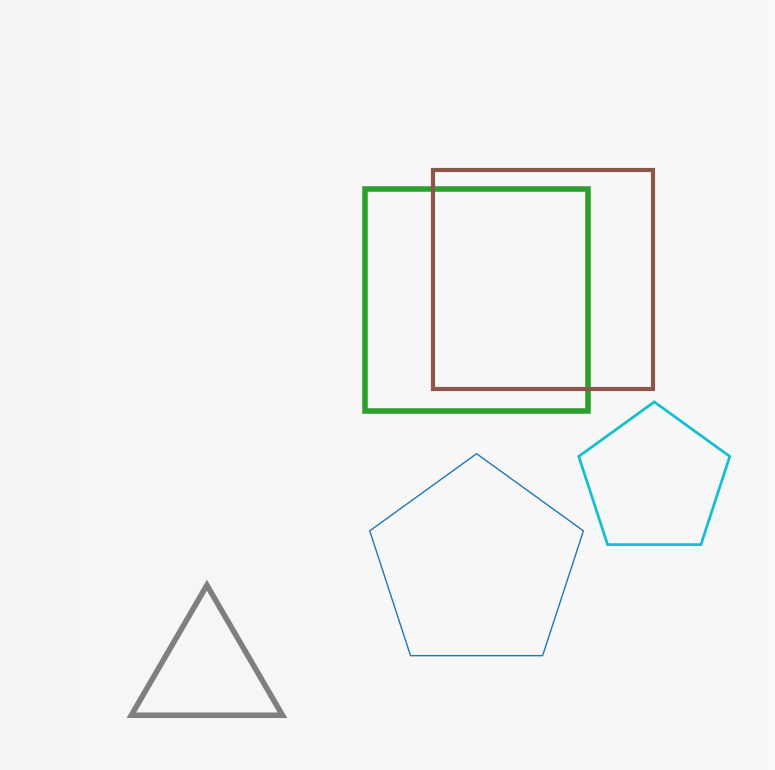[{"shape": "pentagon", "thickness": 0.5, "radius": 0.72, "center": [0.615, 0.266]}, {"shape": "square", "thickness": 2, "radius": 0.72, "center": [0.615, 0.611]}, {"shape": "square", "thickness": 1.5, "radius": 0.71, "center": [0.701, 0.637]}, {"shape": "triangle", "thickness": 2, "radius": 0.56, "center": [0.267, 0.127]}, {"shape": "pentagon", "thickness": 1, "radius": 0.51, "center": [0.844, 0.376]}]